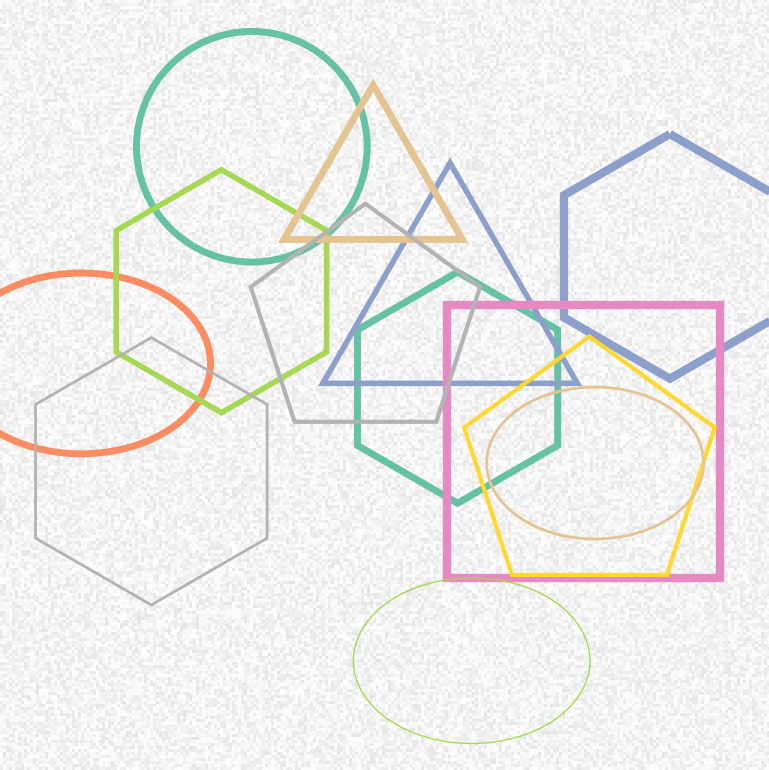[{"shape": "circle", "thickness": 2.5, "radius": 0.75, "center": [0.327, 0.809]}, {"shape": "hexagon", "thickness": 2.5, "radius": 0.75, "center": [0.594, 0.497]}, {"shape": "oval", "thickness": 2.5, "radius": 0.84, "center": [0.106, 0.528]}, {"shape": "triangle", "thickness": 2, "radius": 0.95, "center": [0.585, 0.598]}, {"shape": "hexagon", "thickness": 3, "radius": 0.79, "center": [0.87, 0.667]}, {"shape": "square", "thickness": 3, "radius": 0.89, "center": [0.757, 0.427]}, {"shape": "hexagon", "thickness": 2, "radius": 0.79, "center": [0.288, 0.622]}, {"shape": "oval", "thickness": 0.5, "radius": 0.77, "center": [0.613, 0.142]}, {"shape": "pentagon", "thickness": 1.5, "radius": 0.86, "center": [0.765, 0.392]}, {"shape": "triangle", "thickness": 2.5, "radius": 0.67, "center": [0.485, 0.756]}, {"shape": "oval", "thickness": 1, "radius": 0.7, "center": [0.773, 0.399]}, {"shape": "pentagon", "thickness": 1.5, "radius": 0.78, "center": [0.475, 0.579]}, {"shape": "hexagon", "thickness": 1, "radius": 0.87, "center": [0.197, 0.388]}]